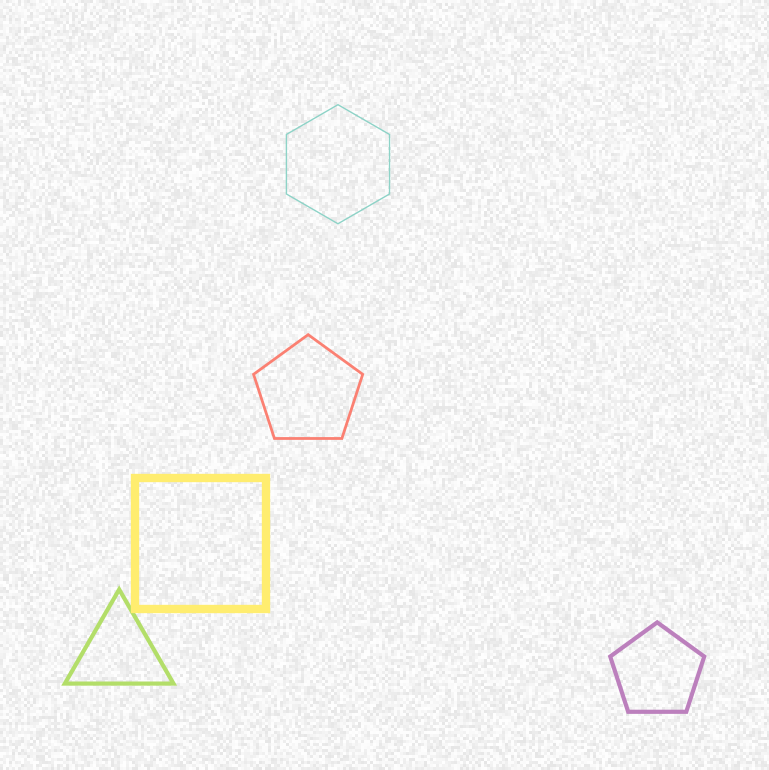[{"shape": "hexagon", "thickness": 0.5, "radius": 0.39, "center": [0.439, 0.787]}, {"shape": "pentagon", "thickness": 1, "radius": 0.37, "center": [0.4, 0.491]}, {"shape": "triangle", "thickness": 1.5, "radius": 0.41, "center": [0.155, 0.153]}, {"shape": "pentagon", "thickness": 1.5, "radius": 0.32, "center": [0.854, 0.128]}, {"shape": "square", "thickness": 3, "radius": 0.43, "center": [0.261, 0.295]}]